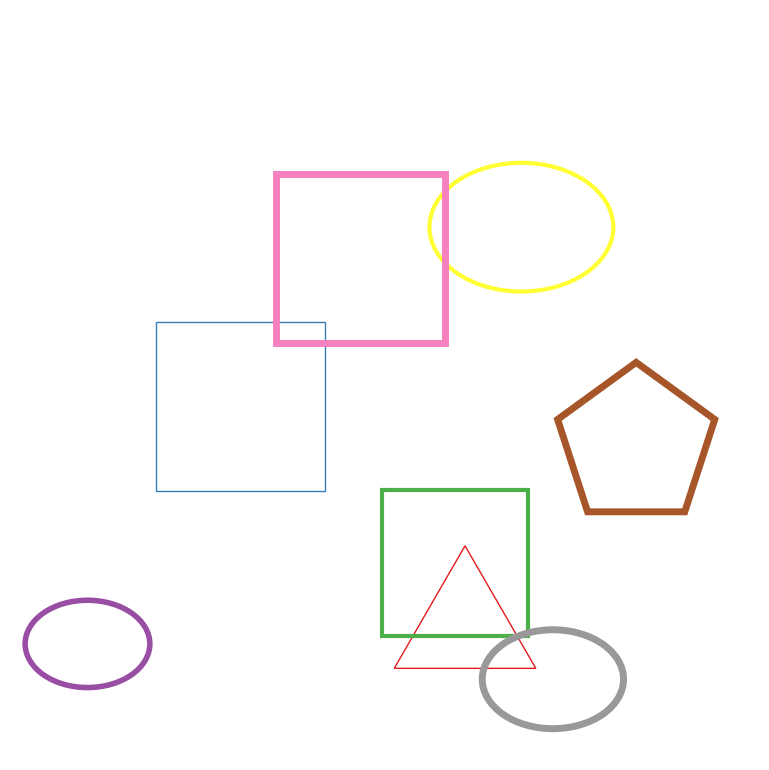[{"shape": "triangle", "thickness": 0.5, "radius": 0.53, "center": [0.604, 0.185]}, {"shape": "square", "thickness": 0.5, "radius": 0.55, "center": [0.313, 0.472]}, {"shape": "square", "thickness": 1.5, "radius": 0.47, "center": [0.591, 0.269]}, {"shape": "oval", "thickness": 2, "radius": 0.4, "center": [0.114, 0.164]}, {"shape": "oval", "thickness": 1.5, "radius": 0.6, "center": [0.677, 0.705]}, {"shape": "pentagon", "thickness": 2.5, "radius": 0.54, "center": [0.826, 0.422]}, {"shape": "square", "thickness": 2.5, "radius": 0.55, "center": [0.468, 0.664]}, {"shape": "oval", "thickness": 2.5, "radius": 0.46, "center": [0.718, 0.118]}]